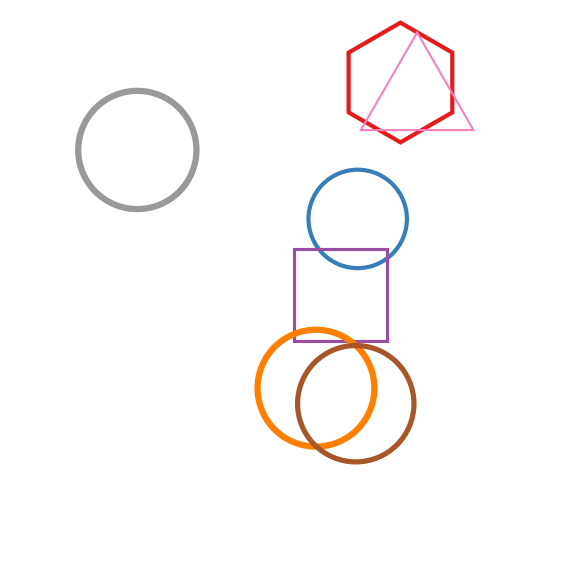[{"shape": "hexagon", "thickness": 2, "radius": 0.52, "center": [0.693, 0.856]}, {"shape": "circle", "thickness": 2, "radius": 0.43, "center": [0.619, 0.62]}, {"shape": "square", "thickness": 1.5, "radius": 0.4, "center": [0.589, 0.488]}, {"shape": "circle", "thickness": 3, "radius": 0.51, "center": [0.547, 0.327]}, {"shape": "circle", "thickness": 2.5, "radius": 0.5, "center": [0.616, 0.3]}, {"shape": "triangle", "thickness": 1, "radius": 0.56, "center": [0.722, 0.83]}, {"shape": "circle", "thickness": 3, "radius": 0.51, "center": [0.238, 0.739]}]